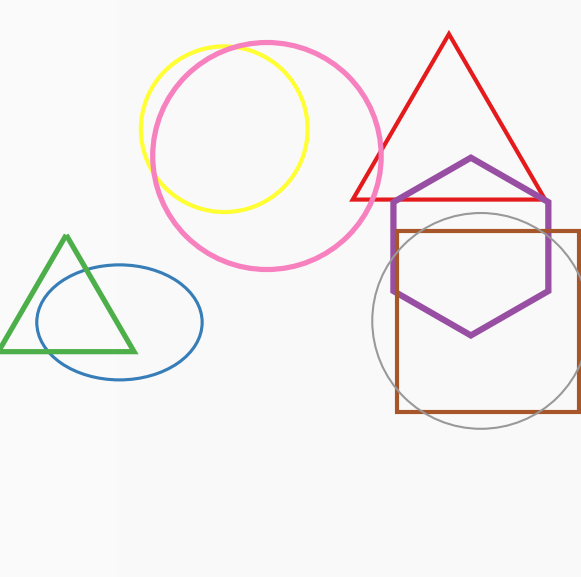[{"shape": "triangle", "thickness": 2, "radius": 0.96, "center": [0.772, 0.749]}, {"shape": "oval", "thickness": 1.5, "radius": 0.71, "center": [0.206, 0.441]}, {"shape": "triangle", "thickness": 2.5, "radius": 0.67, "center": [0.114, 0.458]}, {"shape": "hexagon", "thickness": 3, "radius": 0.77, "center": [0.81, 0.572]}, {"shape": "circle", "thickness": 2, "radius": 0.72, "center": [0.386, 0.775]}, {"shape": "square", "thickness": 2, "radius": 0.79, "center": [0.84, 0.442]}, {"shape": "circle", "thickness": 2.5, "radius": 0.98, "center": [0.459, 0.729]}, {"shape": "circle", "thickness": 1, "radius": 0.93, "center": [0.827, 0.443]}]